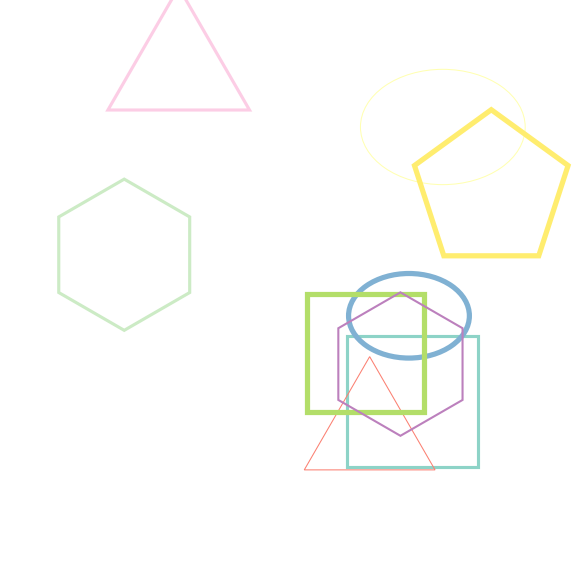[{"shape": "square", "thickness": 1.5, "radius": 0.57, "center": [0.714, 0.304]}, {"shape": "oval", "thickness": 0.5, "radius": 0.71, "center": [0.767, 0.779]}, {"shape": "triangle", "thickness": 0.5, "radius": 0.65, "center": [0.64, 0.251]}, {"shape": "oval", "thickness": 2.5, "radius": 0.52, "center": [0.708, 0.452]}, {"shape": "square", "thickness": 2.5, "radius": 0.51, "center": [0.633, 0.388]}, {"shape": "triangle", "thickness": 1.5, "radius": 0.71, "center": [0.309, 0.879]}, {"shape": "hexagon", "thickness": 1, "radius": 0.62, "center": [0.693, 0.369]}, {"shape": "hexagon", "thickness": 1.5, "radius": 0.65, "center": [0.215, 0.558]}, {"shape": "pentagon", "thickness": 2.5, "radius": 0.7, "center": [0.851, 0.669]}]